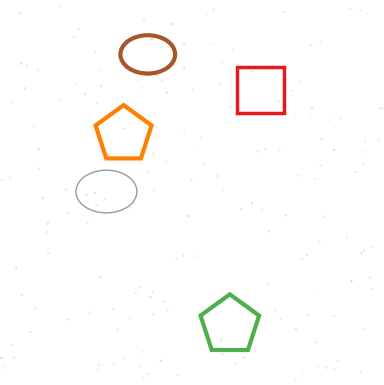[{"shape": "square", "thickness": 2.5, "radius": 0.3, "center": [0.677, 0.766]}, {"shape": "pentagon", "thickness": 3, "radius": 0.4, "center": [0.597, 0.156]}, {"shape": "pentagon", "thickness": 3, "radius": 0.38, "center": [0.321, 0.65]}, {"shape": "oval", "thickness": 3, "radius": 0.36, "center": [0.384, 0.859]}, {"shape": "oval", "thickness": 1, "radius": 0.4, "center": [0.276, 0.502]}]